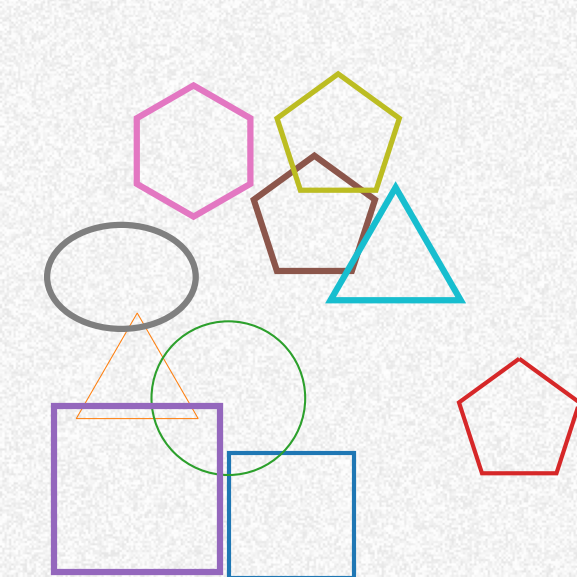[{"shape": "square", "thickness": 2, "radius": 0.54, "center": [0.505, 0.107]}, {"shape": "triangle", "thickness": 0.5, "radius": 0.61, "center": [0.238, 0.335]}, {"shape": "circle", "thickness": 1, "radius": 0.67, "center": [0.395, 0.31]}, {"shape": "pentagon", "thickness": 2, "radius": 0.55, "center": [0.899, 0.268]}, {"shape": "square", "thickness": 3, "radius": 0.72, "center": [0.237, 0.153]}, {"shape": "pentagon", "thickness": 3, "radius": 0.55, "center": [0.544, 0.619]}, {"shape": "hexagon", "thickness": 3, "radius": 0.57, "center": [0.335, 0.738]}, {"shape": "oval", "thickness": 3, "radius": 0.64, "center": [0.21, 0.52]}, {"shape": "pentagon", "thickness": 2.5, "radius": 0.56, "center": [0.586, 0.76]}, {"shape": "triangle", "thickness": 3, "radius": 0.65, "center": [0.685, 0.544]}]